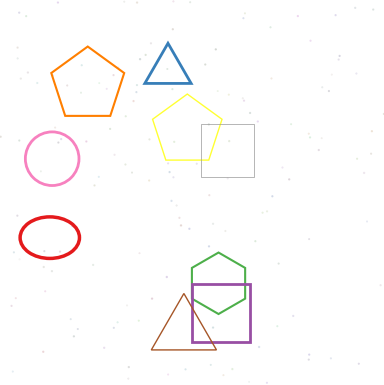[{"shape": "oval", "thickness": 2.5, "radius": 0.39, "center": [0.129, 0.383]}, {"shape": "triangle", "thickness": 2, "radius": 0.35, "center": [0.436, 0.818]}, {"shape": "hexagon", "thickness": 1.5, "radius": 0.4, "center": [0.568, 0.264]}, {"shape": "square", "thickness": 2, "radius": 0.38, "center": [0.574, 0.186]}, {"shape": "pentagon", "thickness": 1.5, "radius": 0.5, "center": [0.228, 0.78]}, {"shape": "pentagon", "thickness": 1, "radius": 0.47, "center": [0.486, 0.661]}, {"shape": "triangle", "thickness": 1, "radius": 0.49, "center": [0.478, 0.14]}, {"shape": "circle", "thickness": 2, "radius": 0.35, "center": [0.136, 0.588]}, {"shape": "square", "thickness": 0.5, "radius": 0.35, "center": [0.592, 0.61]}]